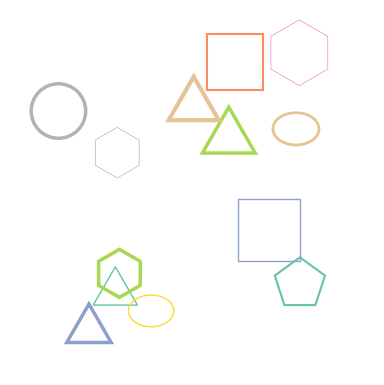[{"shape": "pentagon", "thickness": 1.5, "radius": 0.34, "center": [0.779, 0.263]}, {"shape": "triangle", "thickness": 1, "radius": 0.33, "center": [0.3, 0.241]}, {"shape": "square", "thickness": 1.5, "radius": 0.36, "center": [0.611, 0.839]}, {"shape": "square", "thickness": 1, "radius": 0.4, "center": [0.699, 0.403]}, {"shape": "triangle", "thickness": 2.5, "radius": 0.33, "center": [0.231, 0.144]}, {"shape": "hexagon", "thickness": 0.5, "radius": 0.43, "center": [0.777, 0.863]}, {"shape": "triangle", "thickness": 2.5, "radius": 0.4, "center": [0.594, 0.642]}, {"shape": "hexagon", "thickness": 2.5, "radius": 0.31, "center": [0.31, 0.29]}, {"shape": "oval", "thickness": 1, "radius": 0.29, "center": [0.393, 0.192]}, {"shape": "triangle", "thickness": 3, "radius": 0.38, "center": [0.503, 0.725]}, {"shape": "oval", "thickness": 2, "radius": 0.3, "center": [0.769, 0.665]}, {"shape": "hexagon", "thickness": 0.5, "radius": 0.33, "center": [0.305, 0.603]}, {"shape": "circle", "thickness": 2.5, "radius": 0.35, "center": [0.152, 0.712]}]